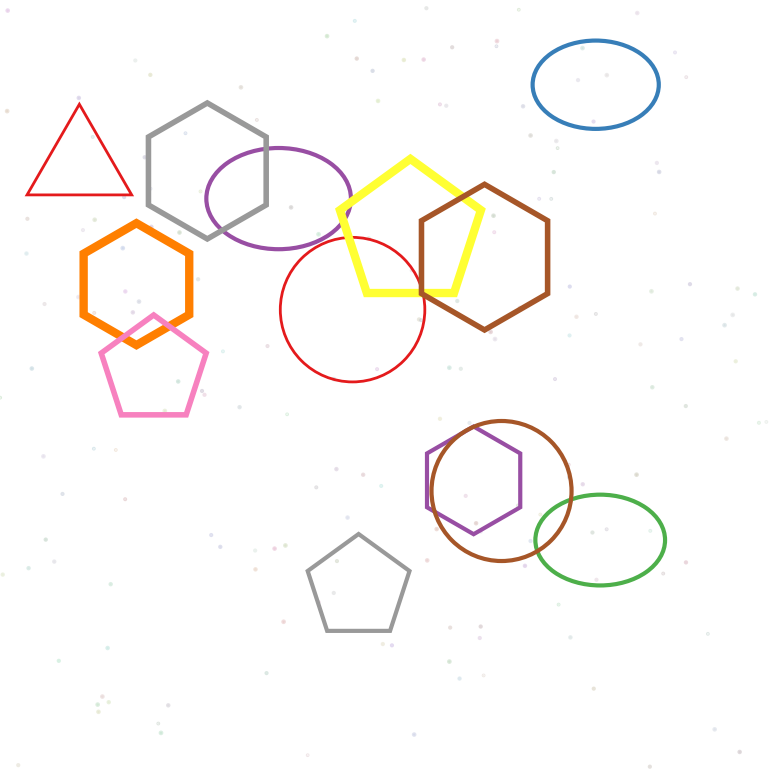[{"shape": "circle", "thickness": 1, "radius": 0.47, "center": [0.458, 0.598]}, {"shape": "triangle", "thickness": 1, "radius": 0.39, "center": [0.103, 0.786]}, {"shape": "oval", "thickness": 1.5, "radius": 0.41, "center": [0.774, 0.89]}, {"shape": "oval", "thickness": 1.5, "radius": 0.42, "center": [0.779, 0.299]}, {"shape": "hexagon", "thickness": 1.5, "radius": 0.35, "center": [0.615, 0.376]}, {"shape": "oval", "thickness": 1.5, "radius": 0.47, "center": [0.362, 0.742]}, {"shape": "hexagon", "thickness": 3, "radius": 0.4, "center": [0.177, 0.631]}, {"shape": "pentagon", "thickness": 3, "radius": 0.48, "center": [0.533, 0.697]}, {"shape": "hexagon", "thickness": 2, "radius": 0.47, "center": [0.629, 0.666]}, {"shape": "circle", "thickness": 1.5, "radius": 0.45, "center": [0.651, 0.362]}, {"shape": "pentagon", "thickness": 2, "radius": 0.36, "center": [0.2, 0.519]}, {"shape": "pentagon", "thickness": 1.5, "radius": 0.35, "center": [0.466, 0.237]}, {"shape": "hexagon", "thickness": 2, "radius": 0.44, "center": [0.269, 0.778]}]